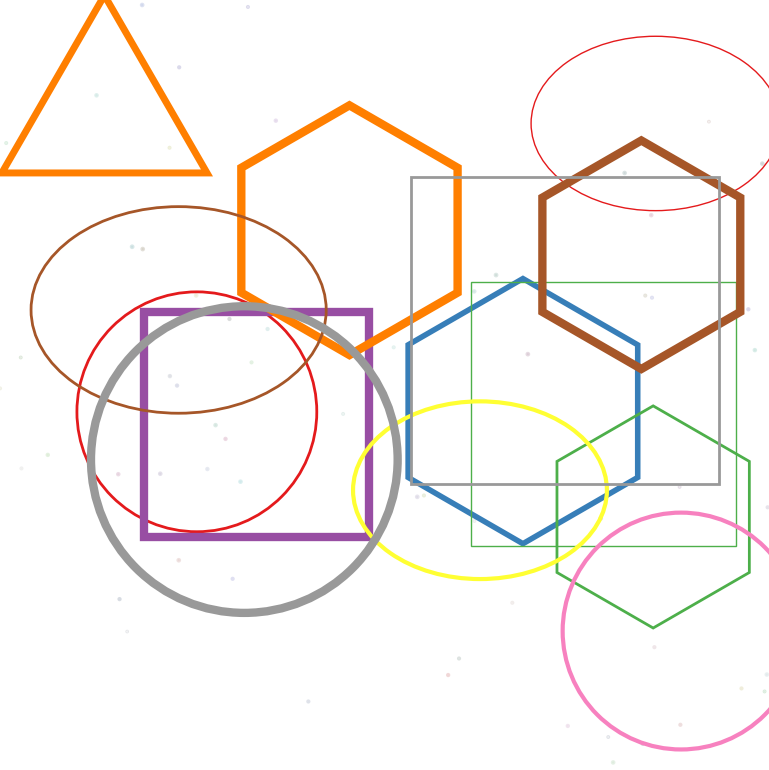[{"shape": "circle", "thickness": 1, "radius": 0.78, "center": [0.256, 0.465]}, {"shape": "oval", "thickness": 0.5, "radius": 0.81, "center": [0.851, 0.84]}, {"shape": "hexagon", "thickness": 2, "radius": 0.86, "center": [0.679, 0.466]}, {"shape": "square", "thickness": 0.5, "radius": 0.86, "center": [0.784, 0.462]}, {"shape": "hexagon", "thickness": 1, "radius": 0.72, "center": [0.848, 0.329]}, {"shape": "square", "thickness": 3, "radius": 0.73, "center": [0.333, 0.449]}, {"shape": "triangle", "thickness": 2.5, "radius": 0.77, "center": [0.136, 0.852]}, {"shape": "hexagon", "thickness": 3, "radius": 0.81, "center": [0.454, 0.701]}, {"shape": "oval", "thickness": 1.5, "radius": 0.82, "center": [0.623, 0.363]}, {"shape": "oval", "thickness": 1, "radius": 0.96, "center": [0.232, 0.597]}, {"shape": "hexagon", "thickness": 3, "radius": 0.74, "center": [0.833, 0.669]}, {"shape": "circle", "thickness": 1.5, "radius": 0.77, "center": [0.884, 0.18]}, {"shape": "square", "thickness": 1, "radius": 1.0, "center": [0.734, 0.571]}, {"shape": "circle", "thickness": 3, "radius": 1.0, "center": [0.317, 0.403]}]